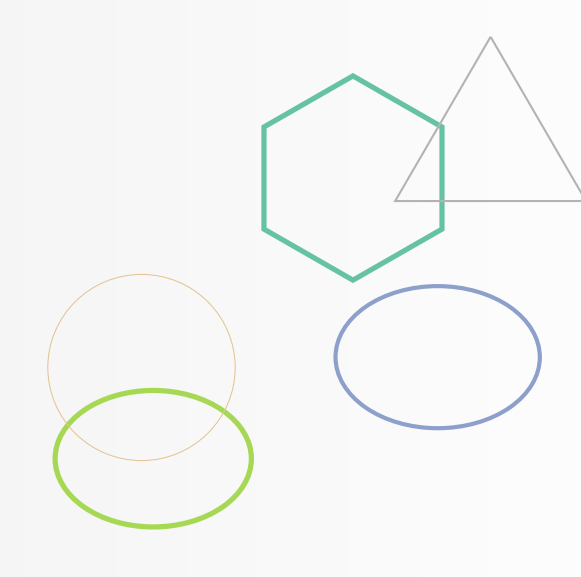[{"shape": "hexagon", "thickness": 2.5, "radius": 0.88, "center": [0.607, 0.691]}, {"shape": "oval", "thickness": 2, "radius": 0.88, "center": [0.753, 0.381]}, {"shape": "oval", "thickness": 2.5, "radius": 0.84, "center": [0.264, 0.205]}, {"shape": "circle", "thickness": 0.5, "radius": 0.81, "center": [0.243, 0.363]}, {"shape": "triangle", "thickness": 1, "radius": 0.95, "center": [0.844, 0.746]}]